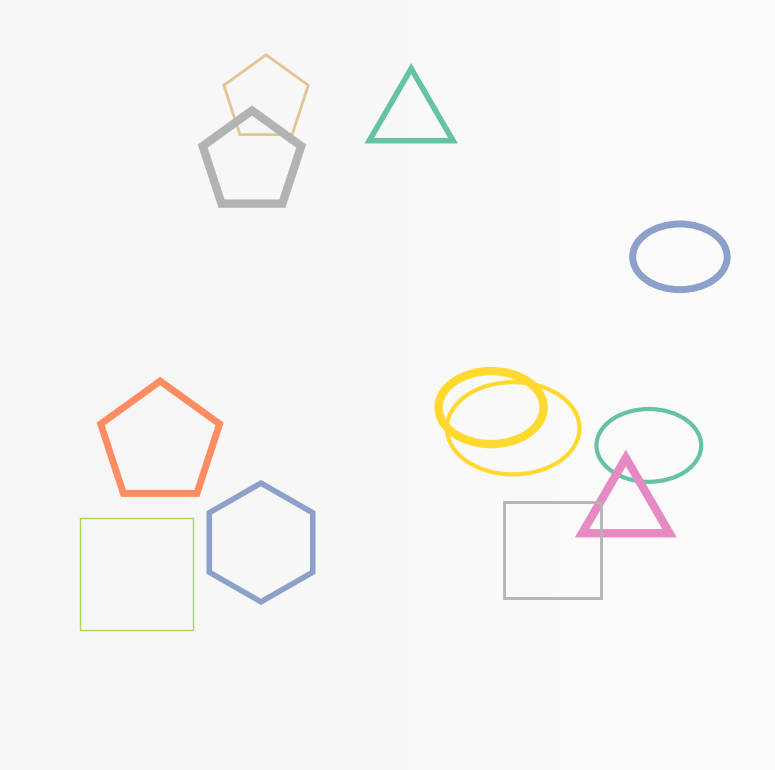[{"shape": "oval", "thickness": 1.5, "radius": 0.34, "center": [0.837, 0.422]}, {"shape": "triangle", "thickness": 2, "radius": 0.31, "center": [0.531, 0.849]}, {"shape": "pentagon", "thickness": 2.5, "radius": 0.4, "center": [0.207, 0.424]}, {"shape": "hexagon", "thickness": 2, "radius": 0.39, "center": [0.337, 0.295]}, {"shape": "oval", "thickness": 2.5, "radius": 0.3, "center": [0.877, 0.666]}, {"shape": "triangle", "thickness": 3, "radius": 0.33, "center": [0.808, 0.34]}, {"shape": "square", "thickness": 0.5, "radius": 0.36, "center": [0.176, 0.255]}, {"shape": "oval", "thickness": 1.5, "radius": 0.43, "center": [0.662, 0.444]}, {"shape": "oval", "thickness": 3, "radius": 0.34, "center": [0.634, 0.471]}, {"shape": "pentagon", "thickness": 1, "radius": 0.29, "center": [0.343, 0.872]}, {"shape": "square", "thickness": 1, "radius": 0.31, "center": [0.713, 0.286]}, {"shape": "pentagon", "thickness": 3, "radius": 0.33, "center": [0.325, 0.79]}]